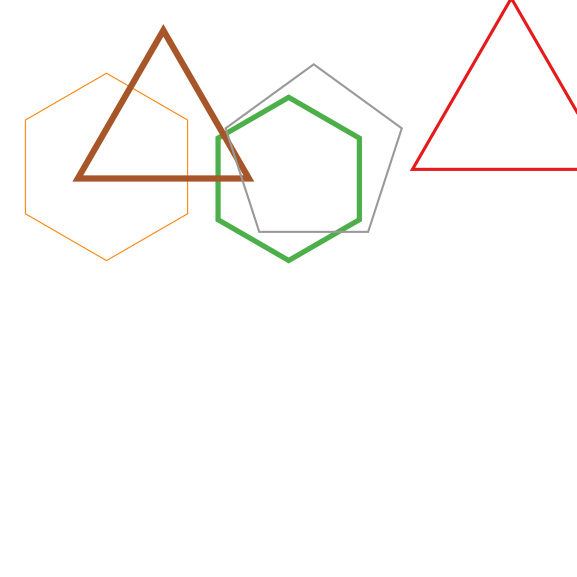[{"shape": "triangle", "thickness": 1.5, "radius": 0.99, "center": [0.885, 0.805]}, {"shape": "hexagon", "thickness": 2.5, "radius": 0.71, "center": [0.5, 0.689]}, {"shape": "hexagon", "thickness": 0.5, "radius": 0.81, "center": [0.184, 0.71]}, {"shape": "triangle", "thickness": 3, "radius": 0.86, "center": [0.283, 0.776]}, {"shape": "pentagon", "thickness": 1, "radius": 0.8, "center": [0.543, 0.727]}]